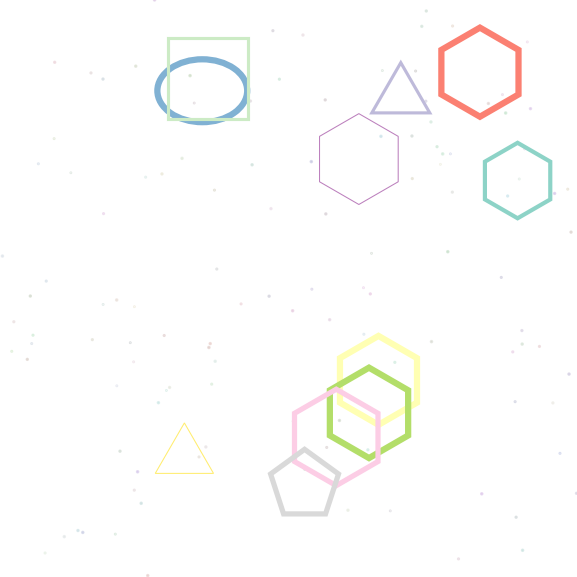[{"shape": "hexagon", "thickness": 2, "radius": 0.33, "center": [0.896, 0.687]}, {"shape": "hexagon", "thickness": 3, "radius": 0.39, "center": [0.655, 0.34]}, {"shape": "triangle", "thickness": 1.5, "radius": 0.29, "center": [0.694, 0.833]}, {"shape": "hexagon", "thickness": 3, "radius": 0.39, "center": [0.831, 0.874]}, {"shape": "oval", "thickness": 3, "radius": 0.39, "center": [0.35, 0.842]}, {"shape": "hexagon", "thickness": 3, "radius": 0.39, "center": [0.639, 0.284]}, {"shape": "hexagon", "thickness": 2.5, "radius": 0.42, "center": [0.582, 0.242]}, {"shape": "pentagon", "thickness": 2.5, "radius": 0.31, "center": [0.527, 0.159]}, {"shape": "hexagon", "thickness": 0.5, "radius": 0.39, "center": [0.621, 0.724]}, {"shape": "square", "thickness": 1.5, "radius": 0.35, "center": [0.36, 0.863]}, {"shape": "triangle", "thickness": 0.5, "radius": 0.29, "center": [0.319, 0.209]}]